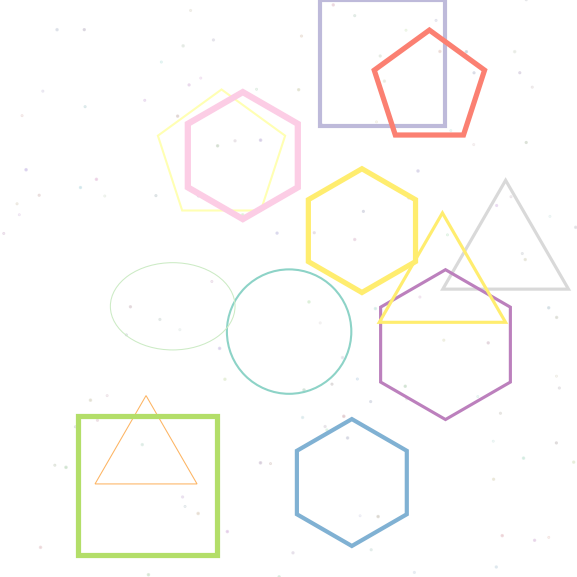[{"shape": "circle", "thickness": 1, "radius": 0.54, "center": [0.501, 0.425]}, {"shape": "pentagon", "thickness": 1, "radius": 0.58, "center": [0.384, 0.728]}, {"shape": "square", "thickness": 2, "radius": 0.54, "center": [0.662, 0.89]}, {"shape": "pentagon", "thickness": 2.5, "radius": 0.5, "center": [0.744, 0.847]}, {"shape": "hexagon", "thickness": 2, "radius": 0.55, "center": [0.609, 0.164]}, {"shape": "triangle", "thickness": 0.5, "radius": 0.51, "center": [0.253, 0.212]}, {"shape": "square", "thickness": 2.5, "radius": 0.6, "center": [0.255, 0.159]}, {"shape": "hexagon", "thickness": 3, "radius": 0.55, "center": [0.42, 0.73]}, {"shape": "triangle", "thickness": 1.5, "radius": 0.63, "center": [0.876, 0.561]}, {"shape": "hexagon", "thickness": 1.5, "radius": 0.65, "center": [0.771, 0.402]}, {"shape": "oval", "thickness": 0.5, "radius": 0.54, "center": [0.299, 0.469]}, {"shape": "triangle", "thickness": 1.5, "radius": 0.63, "center": [0.766, 0.504]}, {"shape": "hexagon", "thickness": 2.5, "radius": 0.54, "center": [0.627, 0.6]}]